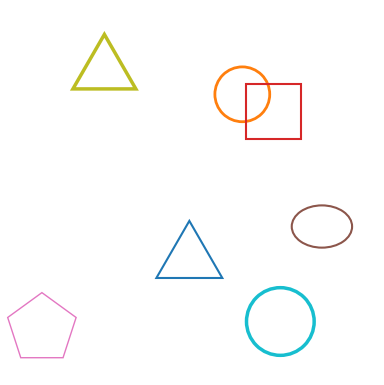[{"shape": "triangle", "thickness": 1.5, "radius": 0.49, "center": [0.492, 0.327]}, {"shape": "circle", "thickness": 2, "radius": 0.36, "center": [0.629, 0.755]}, {"shape": "square", "thickness": 1.5, "radius": 0.36, "center": [0.71, 0.71]}, {"shape": "oval", "thickness": 1.5, "radius": 0.39, "center": [0.836, 0.412]}, {"shape": "pentagon", "thickness": 1, "radius": 0.47, "center": [0.109, 0.146]}, {"shape": "triangle", "thickness": 2.5, "radius": 0.47, "center": [0.271, 0.816]}, {"shape": "circle", "thickness": 2.5, "radius": 0.44, "center": [0.728, 0.165]}]